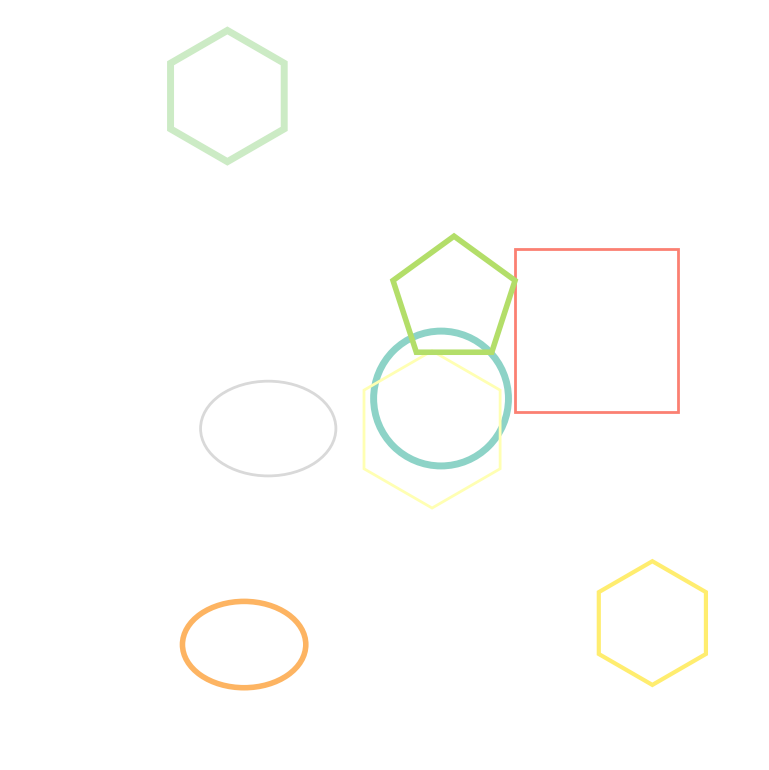[{"shape": "circle", "thickness": 2.5, "radius": 0.44, "center": [0.573, 0.482]}, {"shape": "hexagon", "thickness": 1, "radius": 0.51, "center": [0.561, 0.442]}, {"shape": "square", "thickness": 1, "radius": 0.53, "center": [0.775, 0.571]}, {"shape": "oval", "thickness": 2, "radius": 0.4, "center": [0.317, 0.163]}, {"shape": "pentagon", "thickness": 2, "radius": 0.42, "center": [0.59, 0.61]}, {"shape": "oval", "thickness": 1, "radius": 0.44, "center": [0.348, 0.443]}, {"shape": "hexagon", "thickness": 2.5, "radius": 0.43, "center": [0.295, 0.875]}, {"shape": "hexagon", "thickness": 1.5, "radius": 0.4, "center": [0.847, 0.191]}]